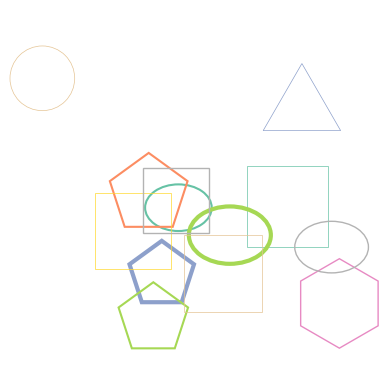[{"shape": "square", "thickness": 0.5, "radius": 0.53, "center": [0.746, 0.465]}, {"shape": "oval", "thickness": 1.5, "radius": 0.43, "center": [0.463, 0.461]}, {"shape": "pentagon", "thickness": 1.5, "radius": 0.53, "center": [0.386, 0.497]}, {"shape": "triangle", "thickness": 0.5, "radius": 0.58, "center": [0.784, 0.719]}, {"shape": "pentagon", "thickness": 3, "radius": 0.44, "center": [0.42, 0.286]}, {"shape": "hexagon", "thickness": 1, "radius": 0.58, "center": [0.882, 0.212]}, {"shape": "pentagon", "thickness": 1.5, "radius": 0.47, "center": [0.398, 0.172]}, {"shape": "oval", "thickness": 3, "radius": 0.53, "center": [0.597, 0.389]}, {"shape": "square", "thickness": 0.5, "radius": 0.49, "center": [0.346, 0.4]}, {"shape": "square", "thickness": 0.5, "radius": 0.51, "center": [0.579, 0.29]}, {"shape": "circle", "thickness": 0.5, "radius": 0.42, "center": [0.11, 0.797]}, {"shape": "square", "thickness": 1, "radius": 0.43, "center": [0.456, 0.48]}, {"shape": "oval", "thickness": 1, "radius": 0.48, "center": [0.861, 0.358]}]